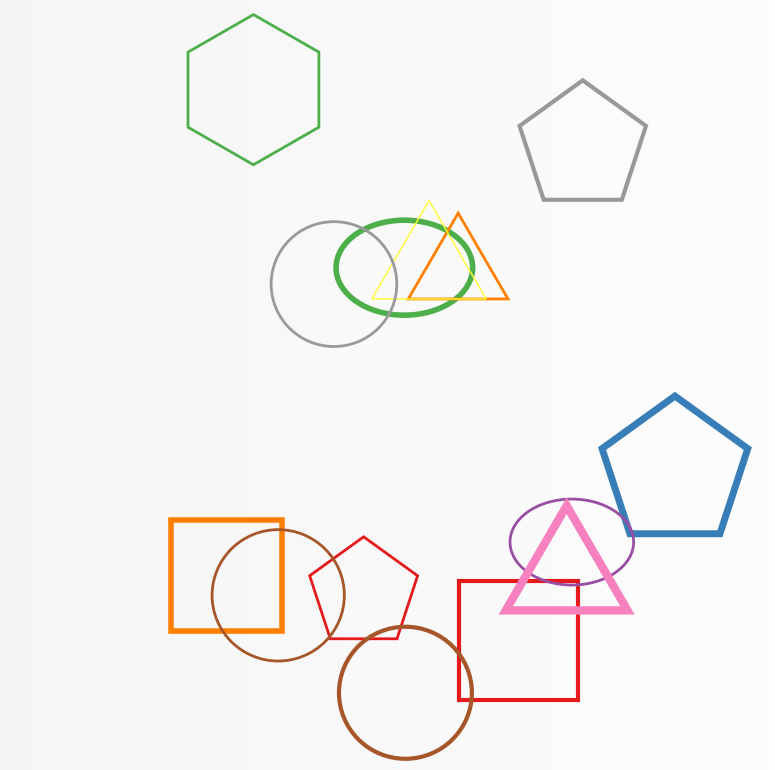[{"shape": "pentagon", "thickness": 1, "radius": 0.37, "center": [0.469, 0.23]}, {"shape": "square", "thickness": 1.5, "radius": 0.39, "center": [0.669, 0.169]}, {"shape": "pentagon", "thickness": 2.5, "radius": 0.49, "center": [0.871, 0.387]}, {"shape": "oval", "thickness": 2, "radius": 0.44, "center": [0.522, 0.652]}, {"shape": "hexagon", "thickness": 1, "radius": 0.49, "center": [0.327, 0.884]}, {"shape": "oval", "thickness": 1, "radius": 0.4, "center": [0.738, 0.296]}, {"shape": "triangle", "thickness": 1, "radius": 0.37, "center": [0.591, 0.649]}, {"shape": "square", "thickness": 2, "radius": 0.36, "center": [0.292, 0.253]}, {"shape": "triangle", "thickness": 0.5, "radius": 0.43, "center": [0.554, 0.654]}, {"shape": "circle", "thickness": 1.5, "radius": 0.43, "center": [0.523, 0.1]}, {"shape": "circle", "thickness": 1, "radius": 0.43, "center": [0.359, 0.227]}, {"shape": "triangle", "thickness": 3, "radius": 0.45, "center": [0.731, 0.253]}, {"shape": "pentagon", "thickness": 1.5, "radius": 0.43, "center": [0.752, 0.81]}, {"shape": "circle", "thickness": 1, "radius": 0.41, "center": [0.431, 0.631]}]